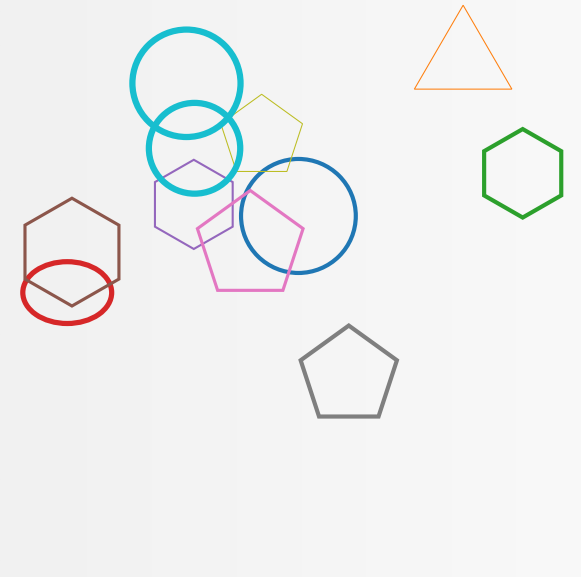[{"shape": "circle", "thickness": 2, "radius": 0.49, "center": [0.513, 0.625]}, {"shape": "triangle", "thickness": 0.5, "radius": 0.48, "center": [0.797, 0.893]}, {"shape": "hexagon", "thickness": 2, "radius": 0.38, "center": [0.899, 0.699]}, {"shape": "oval", "thickness": 2.5, "radius": 0.38, "center": [0.116, 0.492]}, {"shape": "hexagon", "thickness": 1, "radius": 0.39, "center": [0.333, 0.645]}, {"shape": "hexagon", "thickness": 1.5, "radius": 0.47, "center": [0.124, 0.563]}, {"shape": "pentagon", "thickness": 1.5, "radius": 0.48, "center": [0.431, 0.574]}, {"shape": "pentagon", "thickness": 2, "radius": 0.44, "center": [0.6, 0.348]}, {"shape": "pentagon", "thickness": 0.5, "radius": 0.37, "center": [0.45, 0.762]}, {"shape": "circle", "thickness": 3, "radius": 0.47, "center": [0.321, 0.855]}, {"shape": "circle", "thickness": 3, "radius": 0.39, "center": [0.335, 0.742]}]